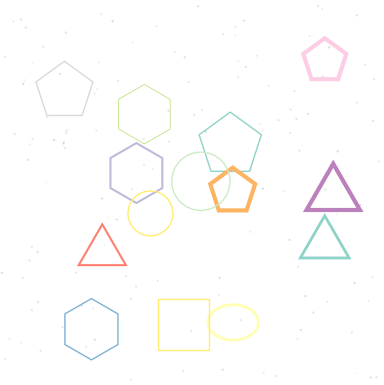[{"shape": "triangle", "thickness": 2, "radius": 0.37, "center": [0.843, 0.367]}, {"shape": "pentagon", "thickness": 1, "radius": 0.42, "center": [0.598, 0.624]}, {"shape": "oval", "thickness": 2, "radius": 0.33, "center": [0.606, 0.163]}, {"shape": "hexagon", "thickness": 1.5, "radius": 0.39, "center": [0.354, 0.551]}, {"shape": "triangle", "thickness": 1.5, "radius": 0.35, "center": [0.266, 0.347]}, {"shape": "hexagon", "thickness": 1, "radius": 0.4, "center": [0.237, 0.145]}, {"shape": "pentagon", "thickness": 3, "radius": 0.31, "center": [0.604, 0.503]}, {"shape": "hexagon", "thickness": 0.5, "radius": 0.39, "center": [0.375, 0.703]}, {"shape": "pentagon", "thickness": 3, "radius": 0.29, "center": [0.844, 0.842]}, {"shape": "pentagon", "thickness": 1, "radius": 0.39, "center": [0.167, 0.763]}, {"shape": "triangle", "thickness": 3, "radius": 0.4, "center": [0.866, 0.495]}, {"shape": "circle", "thickness": 1, "radius": 0.38, "center": [0.522, 0.529]}, {"shape": "circle", "thickness": 1, "radius": 0.29, "center": [0.391, 0.446]}, {"shape": "square", "thickness": 1, "radius": 0.34, "center": [0.476, 0.157]}]